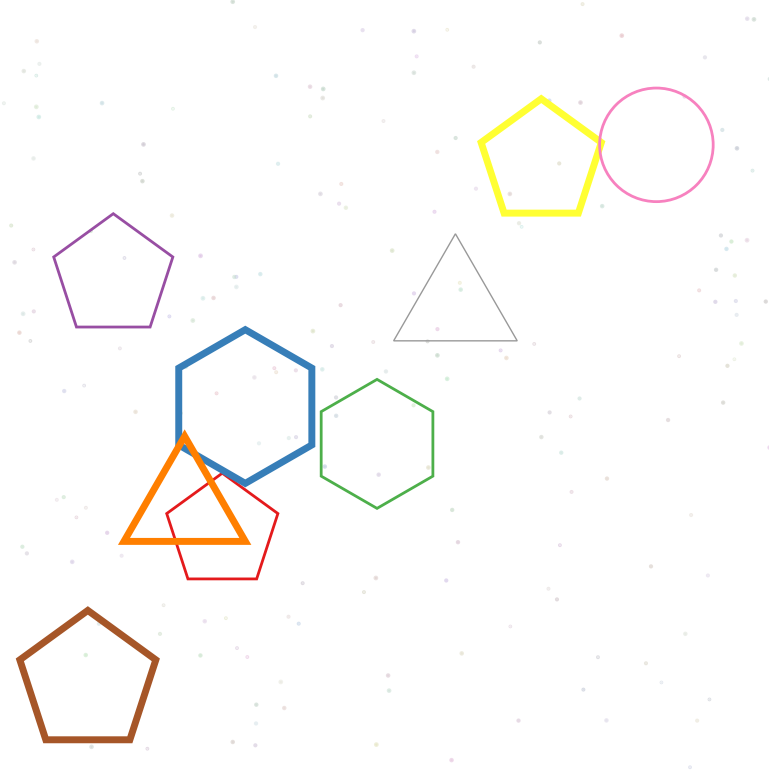[{"shape": "pentagon", "thickness": 1, "radius": 0.38, "center": [0.289, 0.31]}, {"shape": "hexagon", "thickness": 2.5, "radius": 0.5, "center": [0.319, 0.472]}, {"shape": "hexagon", "thickness": 1, "radius": 0.42, "center": [0.49, 0.424]}, {"shape": "pentagon", "thickness": 1, "radius": 0.41, "center": [0.147, 0.641]}, {"shape": "triangle", "thickness": 2.5, "radius": 0.46, "center": [0.24, 0.342]}, {"shape": "pentagon", "thickness": 2.5, "radius": 0.41, "center": [0.703, 0.79]}, {"shape": "pentagon", "thickness": 2.5, "radius": 0.46, "center": [0.114, 0.114]}, {"shape": "circle", "thickness": 1, "radius": 0.37, "center": [0.852, 0.812]}, {"shape": "triangle", "thickness": 0.5, "radius": 0.46, "center": [0.591, 0.604]}]